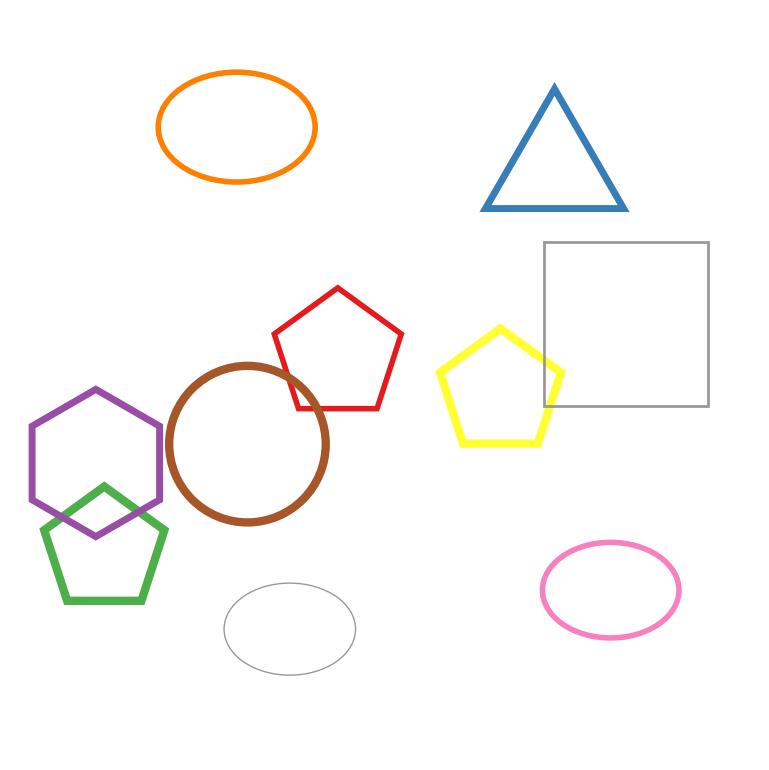[{"shape": "pentagon", "thickness": 2, "radius": 0.43, "center": [0.439, 0.539]}, {"shape": "triangle", "thickness": 2.5, "radius": 0.52, "center": [0.72, 0.781]}, {"shape": "pentagon", "thickness": 3, "radius": 0.41, "center": [0.135, 0.286]}, {"shape": "hexagon", "thickness": 2.5, "radius": 0.48, "center": [0.124, 0.399]}, {"shape": "oval", "thickness": 2, "radius": 0.51, "center": [0.307, 0.835]}, {"shape": "pentagon", "thickness": 3, "radius": 0.41, "center": [0.65, 0.491]}, {"shape": "circle", "thickness": 3, "radius": 0.51, "center": [0.321, 0.423]}, {"shape": "oval", "thickness": 2, "radius": 0.44, "center": [0.793, 0.234]}, {"shape": "square", "thickness": 1, "radius": 0.53, "center": [0.813, 0.579]}, {"shape": "oval", "thickness": 0.5, "radius": 0.43, "center": [0.376, 0.183]}]